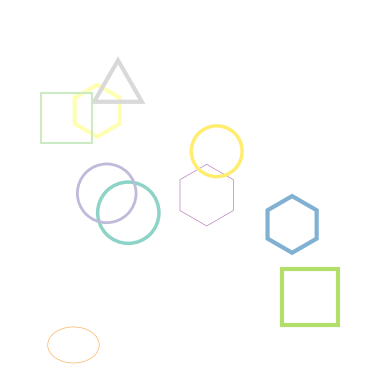[{"shape": "circle", "thickness": 2.5, "radius": 0.4, "center": [0.333, 0.447]}, {"shape": "hexagon", "thickness": 3, "radius": 0.34, "center": [0.252, 0.712]}, {"shape": "circle", "thickness": 2, "radius": 0.38, "center": [0.277, 0.498]}, {"shape": "hexagon", "thickness": 3, "radius": 0.37, "center": [0.759, 0.417]}, {"shape": "oval", "thickness": 0.5, "radius": 0.33, "center": [0.191, 0.104]}, {"shape": "square", "thickness": 3, "radius": 0.37, "center": [0.805, 0.229]}, {"shape": "triangle", "thickness": 3, "radius": 0.36, "center": [0.306, 0.772]}, {"shape": "hexagon", "thickness": 0.5, "radius": 0.4, "center": [0.537, 0.493]}, {"shape": "square", "thickness": 1.5, "radius": 0.33, "center": [0.172, 0.693]}, {"shape": "circle", "thickness": 2.5, "radius": 0.33, "center": [0.563, 0.607]}]